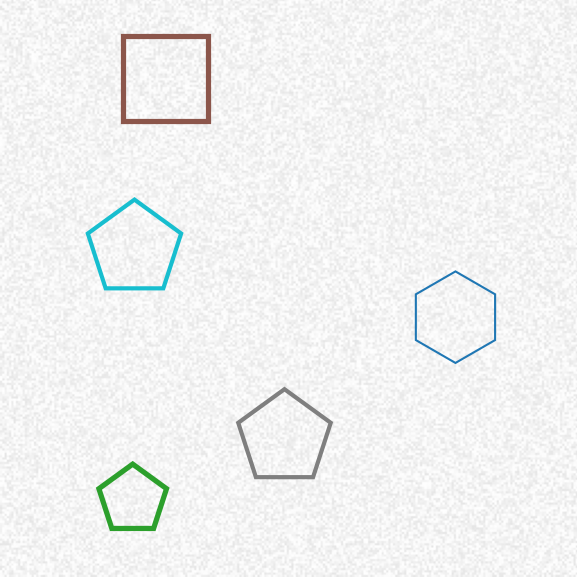[{"shape": "hexagon", "thickness": 1, "radius": 0.4, "center": [0.789, 0.45]}, {"shape": "pentagon", "thickness": 2.5, "radius": 0.31, "center": [0.23, 0.134]}, {"shape": "square", "thickness": 2.5, "radius": 0.37, "center": [0.286, 0.863]}, {"shape": "pentagon", "thickness": 2, "radius": 0.42, "center": [0.493, 0.241]}, {"shape": "pentagon", "thickness": 2, "radius": 0.42, "center": [0.233, 0.569]}]